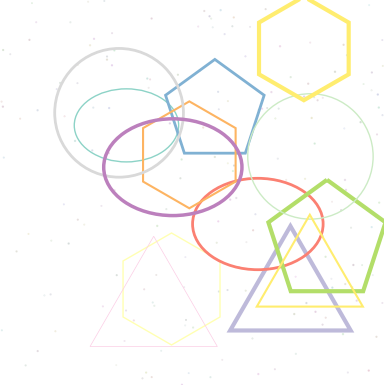[{"shape": "oval", "thickness": 1, "radius": 0.68, "center": [0.328, 0.674]}, {"shape": "hexagon", "thickness": 1, "radius": 0.73, "center": [0.446, 0.249]}, {"shape": "triangle", "thickness": 3, "radius": 0.9, "center": [0.754, 0.232]}, {"shape": "oval", "thickness": 2, "radius": 0.85, "center": [0.67, 0.418]}, {"shape": "pentagon", "thickness": 2, "radius": 0.67, "center": [0.558, 0.711]}, {"shape": "hexagon", "thickness": 1.5, "radius": 0.69, "center": [0.492, 0.598]}, {"shape": "pentagon", "thickness": 3, "radius": 0.8, "center": [0.849, 0.373]}, {"shape": "triangle", "thickness": 0.5, "radius": 0.95, "center": [0.399, 0.195]}, {"shape": "circle", "thickness": 2, "radius": 0.84, "center": [0.309, 0.707]}, {"shape": "oval", "thickness": 2.5, "radius": 0.9, "center": [0.449, 0.566]}, {"shape": "circle", "thickness": 1, "radius": 0.81, "center": [0.806, 0.594]}, {"shape": "hexagon", "thickness": 3, "radius": 0.67, "center": [0.789, 0.874]}, {"shape": "triangle", "thickness": 1.5, "radius": 0.8, "center": [0.805, 0.283]}]